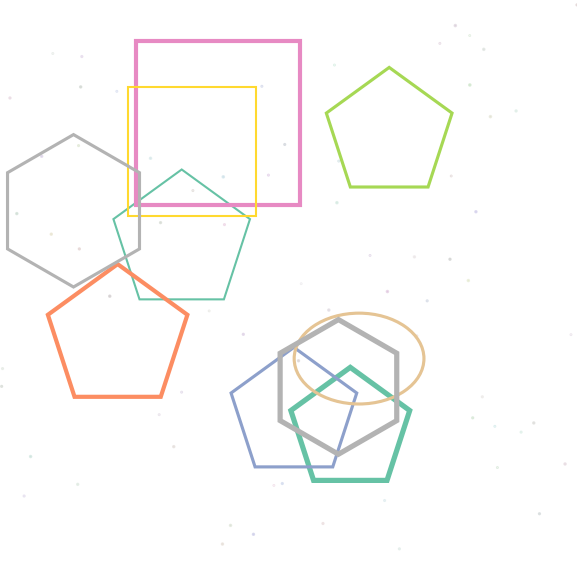[{"shape": "pentagon", "thickness": 2.5, "radius": 0.54, "center": [0.607, 0.255]}, {"shape": "pentagon", "thickness": 1, "radius": 0.62, "center": [0.315, 0.581]}, {"shape": "pentagon", "thickness": 2, "radius": 0.64, "center": [0.204, 0.415]}, {"shape": "pentagon", "thickness": 1.5, "radius": 0.57, "center": [0.509, 0.283]}, {"shape": "square", "thickness": 2, "radius": 0.71, "center": [0.377, 0.787]}, {"shape": "pentagon", "thickness": 1.5, "radius": 0.57, "center": [0.674, 0.768]}, {"shape": "square", "thickness": 1, "radius": 0.56, "center": [0.332, 0.737]}, {"shape": "oval", "thickness": 1.5, "radius": 0.56, "center": [0.622, 0.378]}, {"shape": "hexagon", "thickness": 1.5, "radius": 0.66, "center": [0.127, 0.634]}, {"shape": "hexagon", "thickness": 2.5, "radius": 0.58, "center": [0.586, 0.329]}]